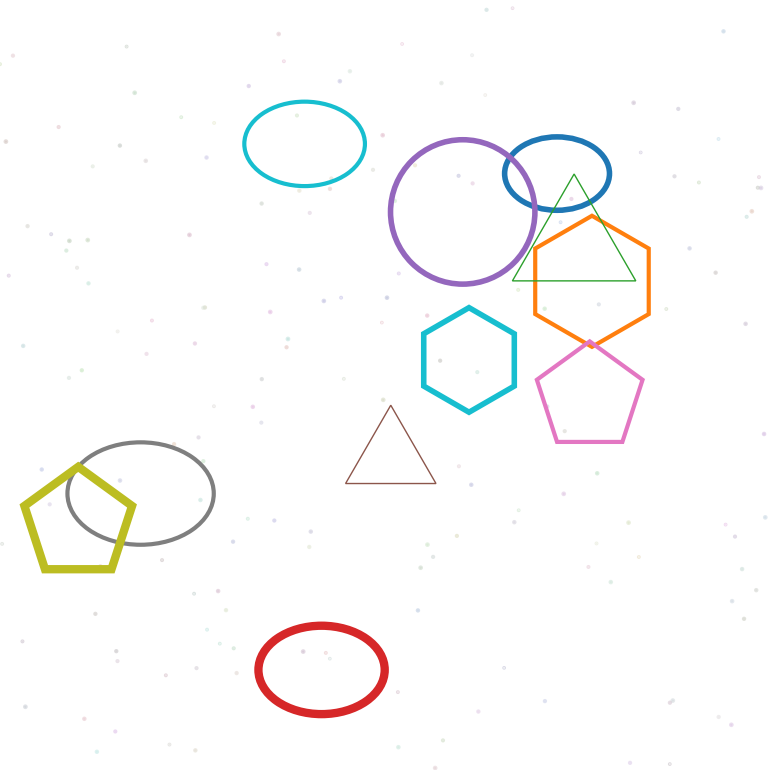[{"shape": "oval", "thickness": 2, "radius": 0.34, "center": [0.723, 0.775]}, {"shape": "hexagon", "thickness": 1.5, "radius": 0.43, "center": [0.769, 0.635]}, {"shape": "triangle", "thickness": 0.5, "radius": 0.46, "center": [0.746, 0.681]}, {"shape": "oval", "thickness": 3, "radius": 0.41, "center": [0.418, 0.13]}, {"shape": "circle", "thickness": 2, "radius": 0.47, "center": [0.601, 0.725]}, {"shape": "triangle", "thickness": 0.5, "radius": 0.34, "center": [0.508, 0.406]}, {"shape": "pentagon", "thickness": 1.5, "radius": 0.36, "center": [0.766, 0.484]}, {"shape": "oval", "thickness": 1.5, "radius": 0.48, "center": [0.183, 0.359]}, {"shape": "pentagon", "thickness": 3, "radius": 0.37, "center": [0.102, 0.32]}, {"shape": "hexagon", "thickness": 2, "radius": 0.34, "center": [0.609, 0.533]}, {"shape": "oval", "thickness": 1.5, "radius": 0.39, "center": [0.396, 0.813]}]